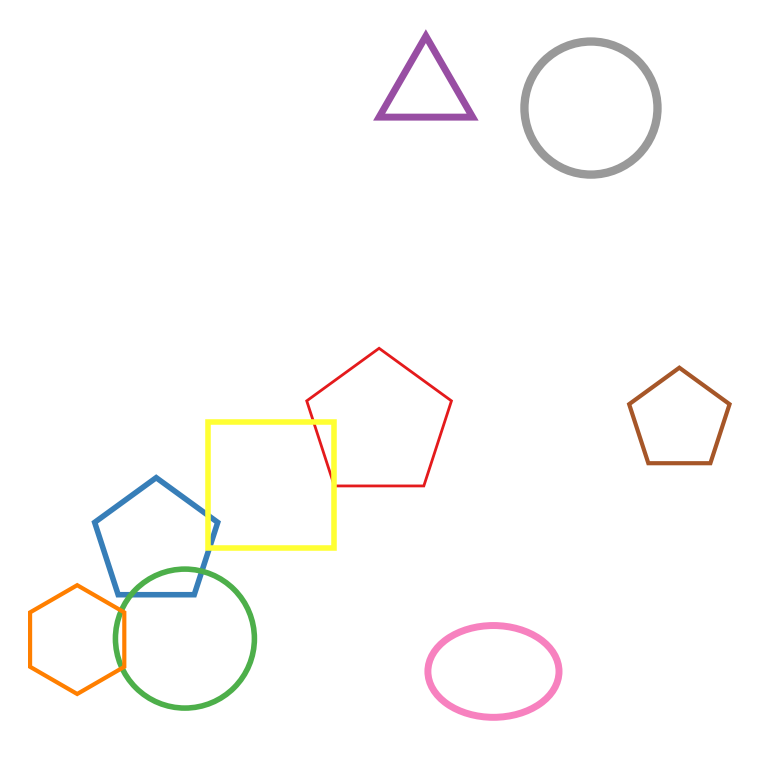[{"shape": "pentagon", "thickness": 1, "radius": 0.49, "center": [0.492, 0.449]}, {"shape": "pentagon", "thickness": 2, "radius": 0.42, "center": [0.203, 0.296]}, {"shape": "circle", "thickness": 2, "radius": 0.45, "center": [0.24, 0.171]}, {"shape": "triangle", "thickness": 2.5, "radius": 0.35, "center": [0.553, 0.883]}, {"shape": "hexagon", "thickness": 1.5, "radius": 0.35, "center": [0.1, 0.169]}, {"shape": "square", "thickness": 2, "radius": 0.41, "center": [0.351, 0.37]}, {"shape": "pentagon", "thickness": 1.5, "radius": 0.34, "center": [0.882, 0.454]}, {"shape": "oval", "thickness": 2.5, "radius": 0.43, "center": [0.641, 0.128]}, {"shape": "circle", "thickness": 3, "radius": 0.43, "center": [0.767, 0.86]}]